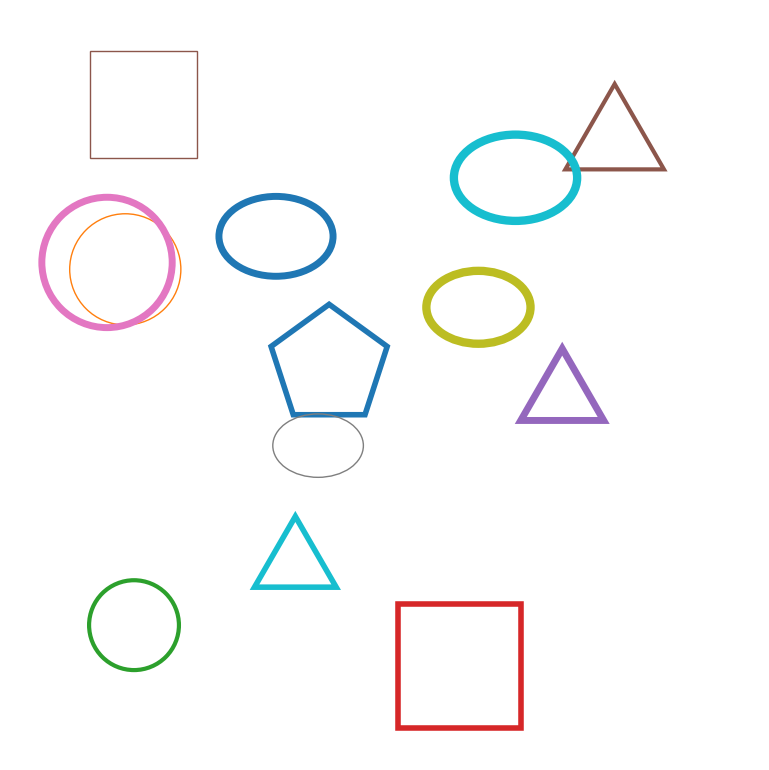[{"shape": "pentagon", "thickness": 2, "radius": 0.4, "center": [0.427, 0.526]}, {"shape": "oval", "thickness": 2.5, "radius": 0.37, "center": [0.358, 0.693]}, {"shape": "circle", "thickness": 0.5, "radius": 0.36, "center": [0.163, 0.65]}, {"shape": "circle", "thickness": 1.5, "radius": 0.29, "center": [0.174, 0.188]}, {"shape": "square", "thickness": 2, "radius": 0.4, "center": [0.597, 0.135]}, {"shape": "triangle", "thickness": 2.5, "radius": 0.31, "center": [0.73, 0.485]}, {"shape": "square", "thickness": 0.5, "radius": 0.35, "center": [0.186, 0.864]}, {"shape": "triangle", "thickness": 1.5, "radius": 0.37, "center": [0.798, 0.817]}, {"shape": "circle", "thickness": 2.5, "radius": 0.42, "center": [0.139, 0.659]}, {"shape": "oval", "thickness": 0.5, "radius": 0.29, "center": [0.413, 0.421]}, {"shape": "oval", "thickness": 3, "radius": 0.34, "center": [0.621, 0.601]}, {"shape": "triangle", "thickness": 2, "radius": 0.31, "center": [0.384, 0.268]}, {"shape": "oval", "thickness": 3, "radius": 0.4, "center": [0.67, 0.769]}]